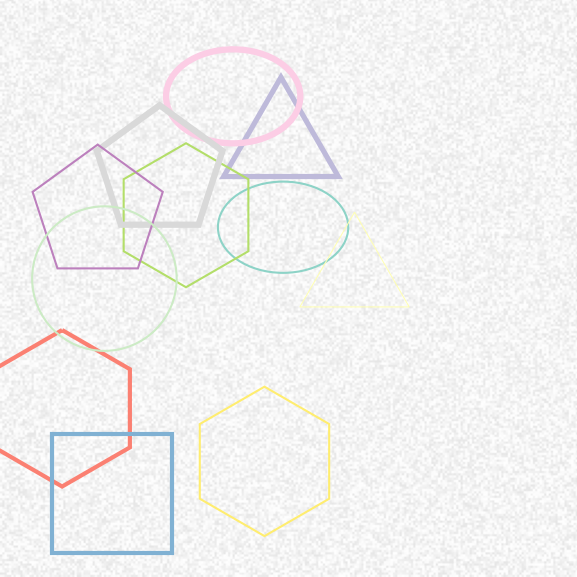[{"shape": "oval", "thickness": 1, "radius": 0.56, "center": [0.49, 0.606]}, {"shape": "triangle", "thickness": 0.5, "radius": 0.55, "center": [0.614, 0.522]}, {"shape": "triangle", "thickness": 2.5, "radius": 0.57, "center": [0.487, 0.751]}, {"shape": "hexagon", "thickness": 2, "radius": 0.68, "center": [0.108, 0.292]}, {"shape": "square", "thickness": 2, "radius": 0.52, "center": [0.194, 0.144]}, {"shape": "hexagon", "thickness": 1, "radius": 0.62, "center": [0.322, 0.626]}, {"shape": "oval", "thickness": 3, "radius": 0.58, "center": [0.404, 0.832]}, {"shape": "pentagon", "thickness": 3, "radius": 0.57, "center": [0.276, 0.703]}, {"shape": "pentagon", "thickness": 1, "radius": 0.59, "center": [0.169, 0.63]}, {"shape": "circle", "thickness": 1, "radius": 0.63, "center": [0.181, 0.517]}, {"shape": "hexagon", "thickness": 1, "radius": 0.65, "center": [0.458, 0.2]}]